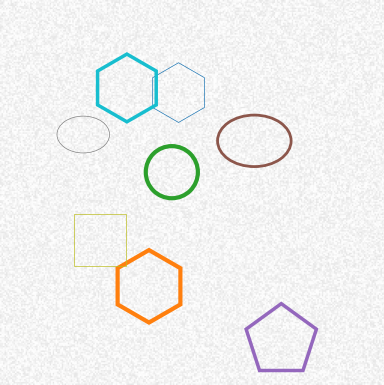[{"shape": "hexagon", "thickness": 0.5, "radius": 0.39, "center": [0.464, 0.759]}, {"shape": "hexagon", "thickness": 3, "radius": 0.47, "center": [0.387, 0.256]}, {"shape": "circle", "thickness": 3, "radius": 0.34, "center": [0.446, 0.553]}, {"shape": "pentagon", "thickness": 2.5, "radius": 0.48, "center": [0.731, 0.115]}, {"shape": "oval", "thickness": 2, "radius": 0.48, "center": [0.661, 0.634]}, {"shape": "oval", "thickness": 0.5, "radius": 0.34, "center": [0.216, 0.651]}, {"shape": "square", "thickness": 0.5, "radius": 0.34, "center": [0.26, 0.376]}, {"shape": "hexagon", "thickness": 2.5, "radius": 0.44, "center": [0.33, 0.772]}]